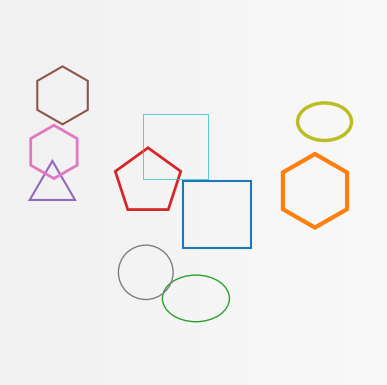[{"shape": "square", "thickness": 1.5, "radius": 0.44, "center": [0.559, 0.443]}, {"shape": "hexagon", "thickness": 3, "radius": 0.48, "center": [0.813, 0.504]}, {"shape": "oval", "thickness": 1, "radius": 0.43, "center": [0.506, 0.225]}, {"shape": "pentagon", "thickness": 2, "radius": 0.44, "center": [0.382, 0.527]}, {"shape": "triangle", "thickness": 1.5, "radius": 0.34, "center": [0.135, 0.514]}, {"shape": "hexagon", "thickness": 1.5, "radius": 0.38, "center": [0.161, 0.752]}, {"shape": "hexagon", "thickness": 2, "radius": 0.35, "center": [0.139, 0.605]}, {"shape": "circle", "thickness": 1, "radius": 0.35, "center": [0.376, 0.293]}, {"shape": "oval", "thickness": 2.5, "radius": 0.35, "center": [0.838, 0.684]}, {"shape": "square", "thickness": 0.5, "radius": 0.42, "center": [0.453, 0.62]}]